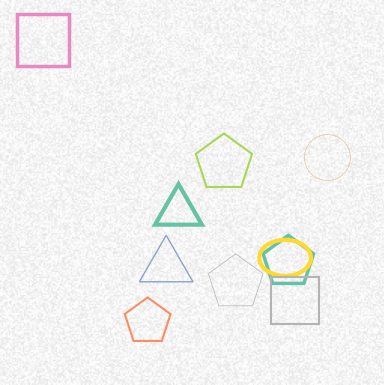[{"shape": "pentagon", "thickness": 2.5, "radius": 0.34, "center": [0.749, 0.32]}, {"shape": "triangle", "thickness": 3, "radius": 0.35, "center": [0.464, 0.452]}, {"shape": "pentagon", "thickness": 1.5, "radius": 0.31, "center": [0.383, 0.165]}, {"shape": "triangle", "thickness": 1, "radius": 0.4, "center": [0.432, 0.308]}, {"shape": "square", "thickness": 2.5, "radius": 0.34, "center": [0.112, 0.897]}, {"shape": "pentagon", "thickness": 1.5, "radius": 0.38, "center": [0.582, 0.577]}, {"shape": "oval", "thickness": 3, "radius": 0.34, "center": [0.741, 0.33]}, {"shape": "circle", "thickness": 0.5, "radius": 0.3, "center": [0.85, 0.591]}, {"shape": "pentagon", "thickness": 0.5, "radius": 0.37, "center": [0.612, 0.266]}, {"shape": "square", "thickness": 1.5, "radius": 0.31, "center": [0.766, 0.219]}]